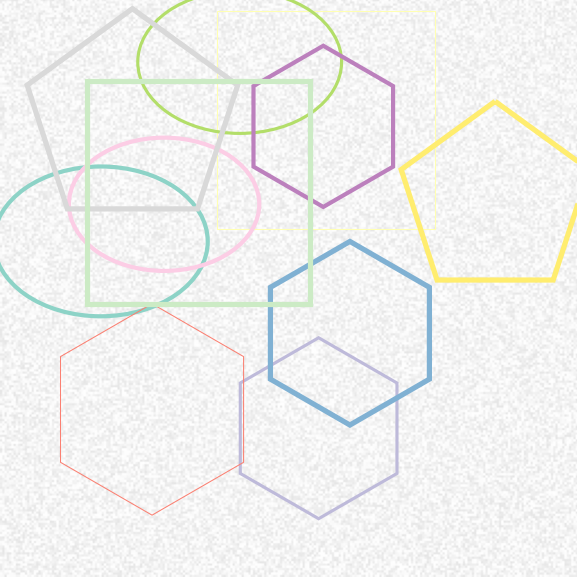[{"shape": "oval", "thickness": 2, "radius": 0.93, "center": [0.174, 0.581]}, {"shape": "square", "thickness": 0.5, "radius": 0.94, "center": [0.564, 0.792]}, {"shape": "hexagon", "thickness": 1.5, "radius": 0.78, "center": [0.552, 0.258]}, {"shape": "hexagon", "thickness": 0.5, "radius": 0.92, "center": [0.263, 0.29]}, {"shape": "hexagon", "thickness": 2.5, "radius": 0.79, "center": [0.606, 0.422]}, {"shape": "oval", "thickness": 1.5, "radius": 0.88, "center": [0.415, 0.892]}, {"shape": "oval", "thickness": 2, "radius": 0.82, "center": [0.284, 0.645]}, {"shape": "pentagon", "thickness": 2.5, "radius": 0.96, "center": [0.229, 0.792]}, {"shape": "hexagon", "thickness": 2, "radius": 0.7, "center": [0.56, 0.78]}, {"shape": "square", "thickness": 2.5, "radius": 0.97, "center": [0.343, 0.665]}, {"shape": "pentagon", "thickness": 2.5, "radius": 0.86, "center": [0.857, 0.653]}]